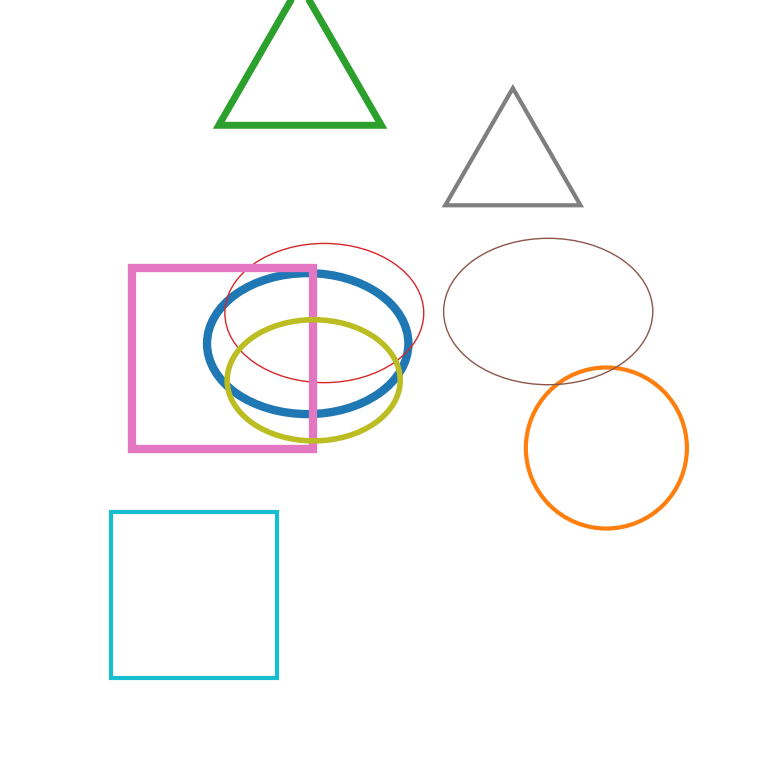[{"shape": "oval", "thickness": 3, "radius": 0.65, "center": [0.4, 0.554]}, {"shape": "circle", "thickness": 1.5, "radius": 0.52, "center": [0.787, 0.418]}, {"shape": "triangle", "thickness": 2.5, "radius": 0.61, "center": [0.39, 0.898]}, {"shape": "oval", "thickness": 0.5, "radius": 0.65, "center": [0.421, 0.593]}, {"shape": "oval", "thickness": 0.5, "radius": 0.68, "center": [0.712, 0.595]}, {"shape": "square", "thickness": 3, "radius": 0.59, "center": [0.289, 0.535]}, {"shape": "triangle", "thickness": 1.5, "radius": 0.51, "center": [0.666, 0.784]}, {"shape": "oval", "thickness": 2, "radius": 0.56, "center": [0.407, 0.506]}, {"shape": "square", "thickness": 1.5, "radius": 0.54, "center": [0.252, 0.227]}]